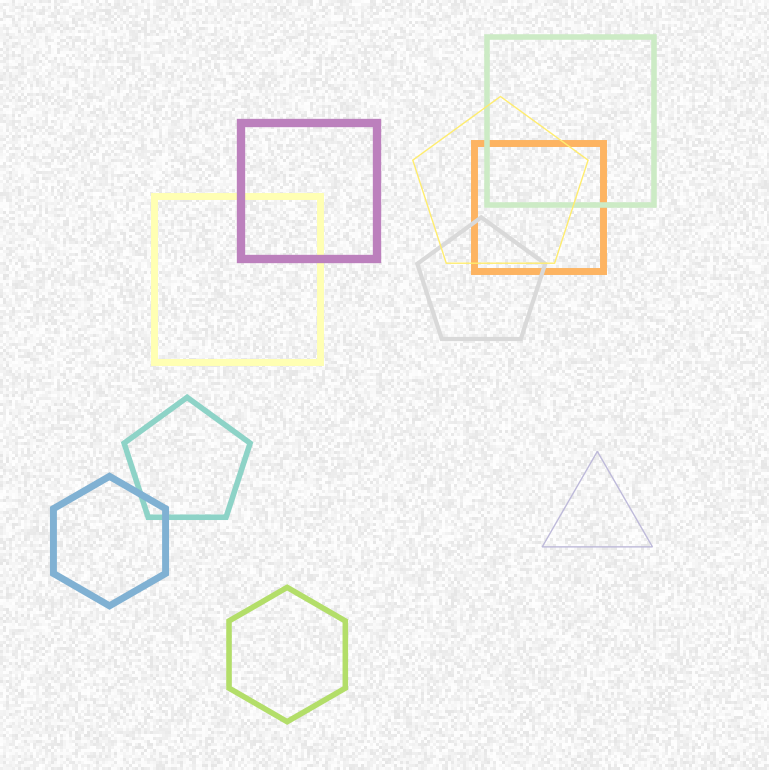[{"shape": "pentagon", "thickness": 2, "radius": 0.43, "center": [0.243, 0.398]}, {"shape": "square", "thickness": 2.5, "radius": 0.54, "center": [0.308, 0.638]}, {"shape": "triangle", "thickness": 0.5, "radius": 0.41, "center": [0.776, 0.331]}, {"shape": "hexagon", "thickness": 2.5, "radius": 0.42, "center": [0.142, 0.297]}, {"shape": "square", "thickness": 2.5, "radius": 0.42, "center": [0.699, 0.731]}, {"shape": "hexagon", "thickness": 2, "radius": 0.44, "center": [0.373, 0.15]}, {"shape": "pentagon", "thickness": 1.5, "radius": 0.44, "center": [0.625, 0.63]}, {"shape": "square", "thickness": 3, "radius": 0.44, "center": [0.402, 0.752]}, {"shape": "square", "thickness": 2, "radius": 0.54, "center": [0.741, 0.843]}, {"shape": "pentagon", "thickness": 0.5, "radius": 0.6, "center": [0.65, 0.755]}]